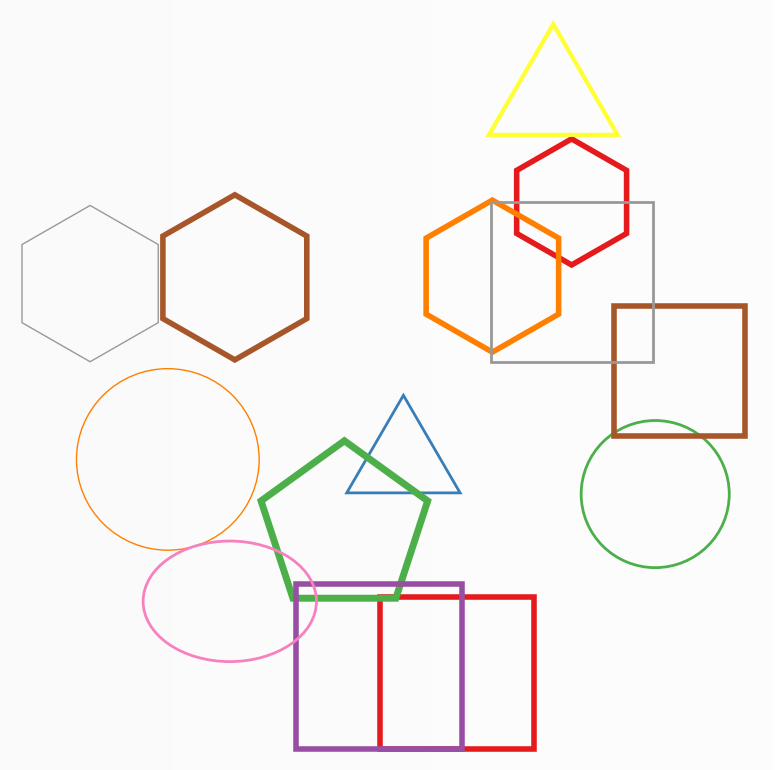[{"shape": "hexagon", "thickness": 2, "radius": 0.41, "center": [0.738, 0.738]}, {"shape": "square", "thickness": 2, "radius": 0.5, "center": [0.59, 0.126]}, {"shape": "triangle", "thickness": 1, "radius": 0.42, "center": [0.521, 0.402]}, {"shape": "pentagon", "thickness": 2.5, "radius": 0.57, "center": [0.444, 0.315]}, {"shape": "circle", "thickness": 1, "radius": 0.48, "center": [0.845, 0.358]}, {"shape": "square", "thickness": 2, "radius": 0.54, "center": [0.489, 0.134]}, {"shape": "circle", "thickness": 0.5, "radius": 0.59, "center": [0.217, 0.403]}, {"shape": "hexagon", "thickness": 2, "radius": 0.49, "center": [0.635, 0.641]}, {"shape": "triangle", "thickness": 1.5, "radius": 0.48, "center": [0.714, 0.873]}, {"shape": "square", "thickness": 2, "radius": 0.42, "center": [0.877, 0.519]}, {"shape": "hexagon", "thickness": 2, "radius": 0.54, "center": [0.303, 0.64]}, {"shape": "oval", "thickness": 1, "radius": 0.56, "center": [0.297, 0.219]}, {"shape": "square", "thickness": 1, "radius": 0.52, "center": [0.738, 0.634]}, {"shape": "hexagon", "thickness": 0.5, "radius": 0.51, "center": [0.116, 0.632]}]